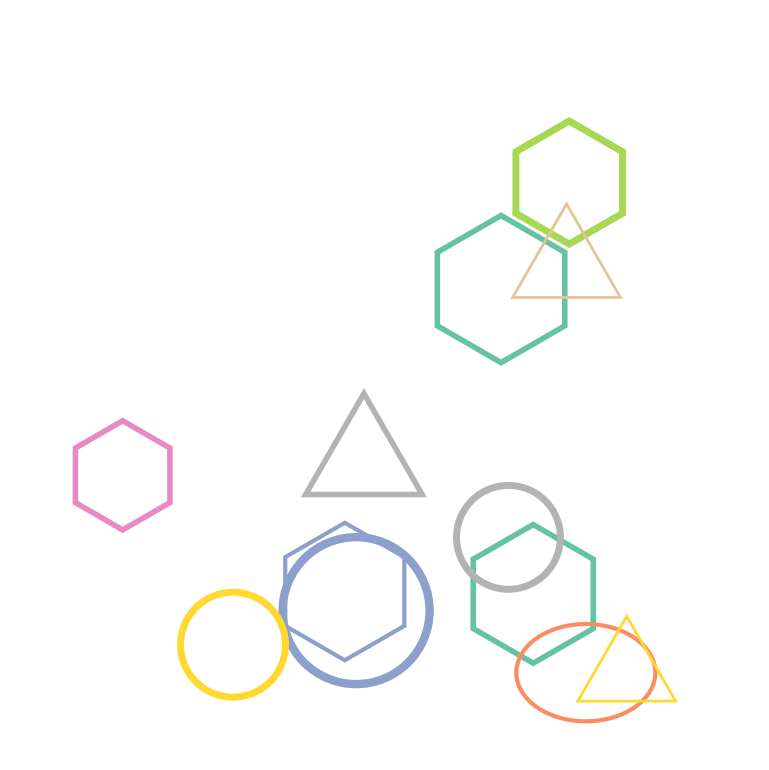[{"shape": "hexagon", "thickness": 2, "radius": 0.45, "center": [0.693, 0.229]}, {"shape": "hexagon", "thickness": 2, "radius": 0.48, "center": [0.651, 0.625]}, {"shape": "oval", "thickness": 1.5, "radius": 0.45, "center": [0.761, 0.126]}, {"shape": "circle", "thickness": 3, "radius": 0.48, "center": [0.462, 0.207]}, {"shape": "hexagon", "thickness": 1.5, "radius": 0.45, "center": [0.448, 0.232]}, {"shape": "hexagon", "thickness": 2, "radius": 0.35, "center": [0.159, 0.383]}, {"shape": "hexagon", "thickness": 2.5, "radius": 0.4, "center": [0.739, 0.763]}, {"shape": "circle", "thickness": 2.5, "radius": 0.34, "center": [0.303, 0.163]}, {"shape": "triangle", "thickness": 1, "radius": 0.37, "center": [0.814, 0.126]}, {"shape": "triangle", "thickness": 1, "radius": 0.4, "center": [0.736, 0.654]}, {"shape": "circle", "thickness": 2.5, "radius": 0.34, "center": [0.66, 0.302]}, {"shape": "triangle", "thickness": 2, "radius": 0.44, "center": [0.473, 0.401]}]